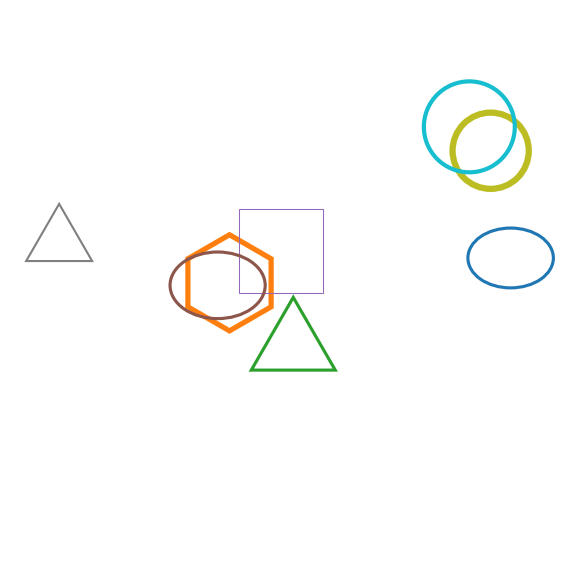[{"shape": "oval", "thickness": 1.5, "radius": 0.37, "center": [0.884, 0.552]}, {"shape": "hexagon", "thickness": 2.5, "radius": 0.42, "center": [0.397, 0.509]}, {"shape": "triangle", "thickness": 1.5, "radius": 0.42, "center": [0.508, 0.4]}, {"shape": "square", "thickness": 0.5, "radius": 0.36, "center": [0.487, 0.564]}, {"shape": "oval", "thickness": 1.5, "radius": 0.41, "center": [0.377, 0.505]}, {"shape": "triangle", "thickness": 1, "radius": 0.33, "center": [0.102, 0.58]}, {"shape": "circle", "thickness": 3, "radius": 0.33, "center": [0.85, 0.738]}, {"shape": "circle", "thickness": 2, "radius": 0.39, "center": [0.813, 0.779]}]